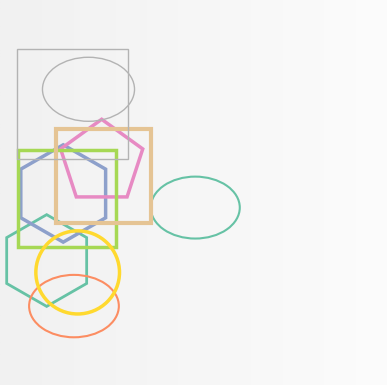[{"shape": "oval", "thickness": 1.5, "radius": 0.57, "center": [0.504, 0.461]}, {"shape": "hexagon", "thickness": 2, "radius": 0.6, "center": [0.12, 0.323]}, {"shape": "oval", "thickness": 1.5, "radius": 0.58, "center": [0.191, 0.205]}, {"shape": "hexagon", "thickness": 2.5, "radius": 0.63, "center": [0.163, 0.497]}, {"shape": "pentagon", "thickness": 2.5, "radius": 0.56, "center": [0.262, 0.579]}, {"shape": "square", "thickness": 2.5, "radius": 0.63, "center": [0.173, 0.485]}, {"shape": "circle", "thickness": 2.5, "radius": 0.54, "center": [0.2, 0.292]}, {"shape": "square", "thickness": 3, "radius": 0.61, "center": [0.267, 0.544]}, {"shape": "oval", "thickness": 1, "radius": 0.59, "center": [0.228, 0.768]}, {"shape": "square", "thickness": 1, "radius": 0.71, "center": [0.187, 0.73]}]